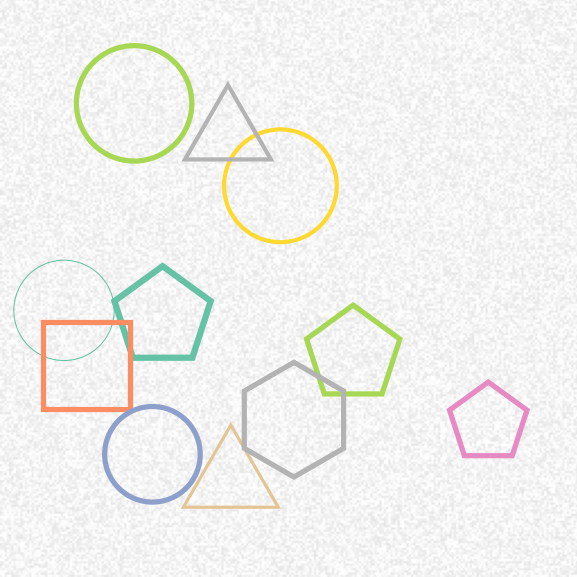[{"shape": "pentagon", "thickness": 3, "radius": 0.44, "center": [0.282, 0.451]}, {"shape": "circle", "thickness": 0.5, "radius": 0.43, "center": [0.111, 0.462]}, {"shape": "square", "thickness": 2.5, "radius": 0.38, "center": [0.15, 0.366]}, {"shape": "circle", "thickness": 2.5, "radius": 0.41, "center": [0.264, 0.212]}, {"shape": "pentagon", "thickness": 2.5, "radius": 0.35, "center": [0.845, 0.267]}, {"shape": "circle", "thickness": 2.5, "radius": 0.5, "center": [0.232, 0.82]}, {"shape": "pentagon", "thickness": 2.5, "radius": 0.42, "center": [0.612, 0.386]}, {"shape": "circle", "thickness": 2, "radius": 0.49, "center": [0.486, 0.677]}, {"shape": "triangle", "thickness": 1.5, "radius": 0.47, "center": [0.4, 0.168]}, {"shape": "hexagon", "thickness": 2.5, "radius": 0.5, "center": [0.509, 0.272]}, {"shape": "triangle", "thickness": 2, "radius": 0.43, "center": [0.395, 0.766]}]